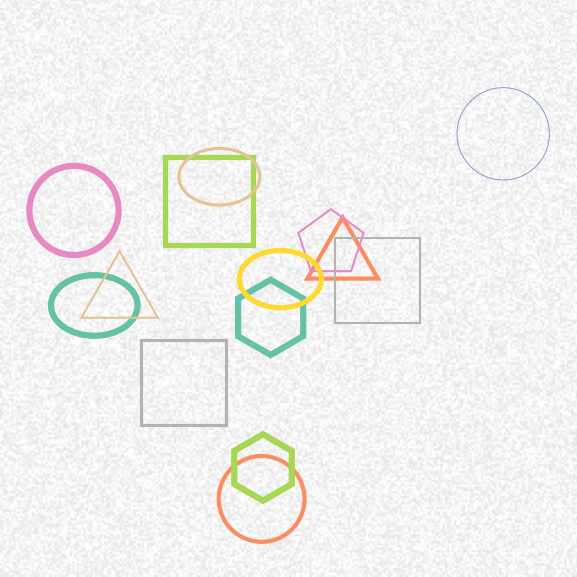[{"shape": "oval", "thickness": 3, "radius": 0.37, "center": [0.163, 0.47]}, {"shape": "hexagon", "thickness": 3, "radius": 0.33, "center": [0.469, 0.45]}, {"shape": "circle", "thickness": 2, "radius": 0.37, "center": [0.453, 0.135]}, {"shape": "triangle", "thickness": 2, "radius": 0.35, "center": [0.593, 0.552]}, {"shape": "circle", "thickness": 0.5, "radius": 0.4, "center": [0.871, 0.767]}, {"shape": "circle", "thickness": 3, "radius": 0.39, "center": [0.128, 0.635]}, {"shape": "pentagon", "thickness": 1, "radius": 0.3, "center": [0.573, 0.578]}, {"shape": "hexagon", "thickness": 3, "radius": 0.29, "center": [0.455, 0.19]}, {"shape": "square", "thickness": 2.5, "radius": 0.38, "center": [0.362, 0.651]}, {"shape": "oval", "thickness": 2.5, "radius": 0.35, "center": [0.485, 0.516]}, {"shape": "triangle", "thickness": 1, "radius": 0.38, "center": [0.207, 0.487]}, {"shape": "oval", "thickness": 1.5, "radius": 0.35, "center": [0.38, 0.693]}, {"shape": "square", "thickness": 1.5, "radius": 0.37, "center": [0.317, 0.336]}, {"shape": "square", "thickness": 1, "radius": 0.37, "center": [0.653, 0.514]}]